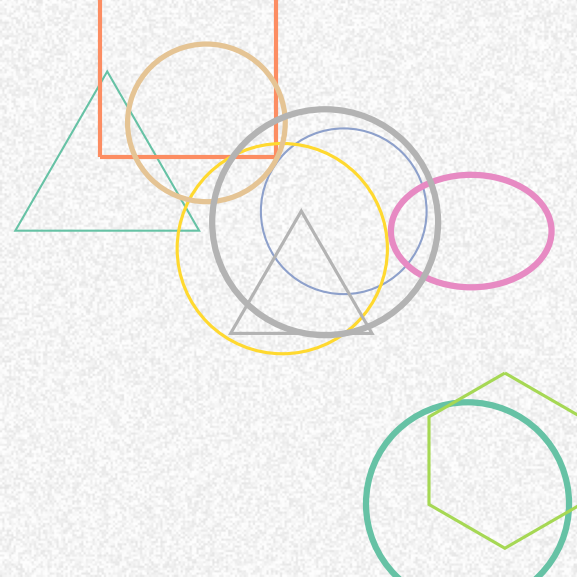[{"shape": "circle", "thickness": 3, "radius": 0.88, "center": [0.81, 0.127]}, {"shape": "triangle", "thickness": 1, "radius": 0.92, "center": [0.186, 0.692]}, {"shape": "square", "thickness": 2, "radius": 0.76, "center": [0.326, 0.881]}, {"shape": "circle", "thickness": 1, "radius": 0.72, "center": [0.595, 0.633]}, {"shape": "oval", "thickness": 3, "radius": 0.7, "center": [0.816, 0.599]}, {"shape": "hexagon", "thickness": 1.5, "radius": 0.76, "center": [0.874, 0.202]}, {"shape": "circle", "thickness": 1.5, "radius": 0.91, "center": [0.489, 0.569]}, {"shape": "circle", "thickness": 2.5, "radius": 0.68, "center": [0.357, 0.786]}, {"shape": "circle", "thickness": 3, "radius": 0.98, "center": [0.563, 0.614]}, {"shape": "triangle", "thickness": 1.5, "radius": 0.71, "center": [0.522, 0.492]}]